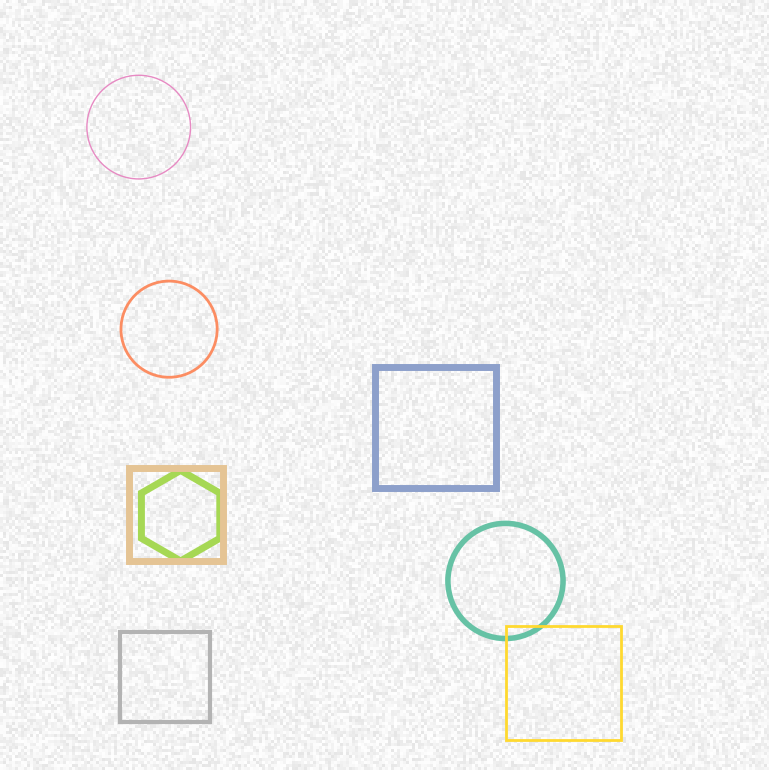[{"shape": "circle", "thickness": 2, "radius": 0.37, "center": [0.656, 0.246]}, {"shape": "circle", "thickness": 1, "radius": 0.31, "center": [0.22, 0.572]}, {"shape": "square", "thickness": 2.5, "radius": 0.39, "center": [0.566, 0.444]}, {"shape": "circle", "thickness": 0.5, "radius": 0.34, "center": [0.18, 0.835]}, {"shape": "hexagon", "thickness": 2.5, "radius": 0.29, "center": [0.235, 0.33]}, {"shape": "square", "thickness": 1, "radius": 0.37, "center": [0.732, 0.113]}, {"shape": "square", "thickness": 2.5, "radius": 0.3, "center": [0.229, 0.332]}, {"shape": "square", "thickness": 1.5, "radius": 0.29, "center": [0.214, 0.121]}]